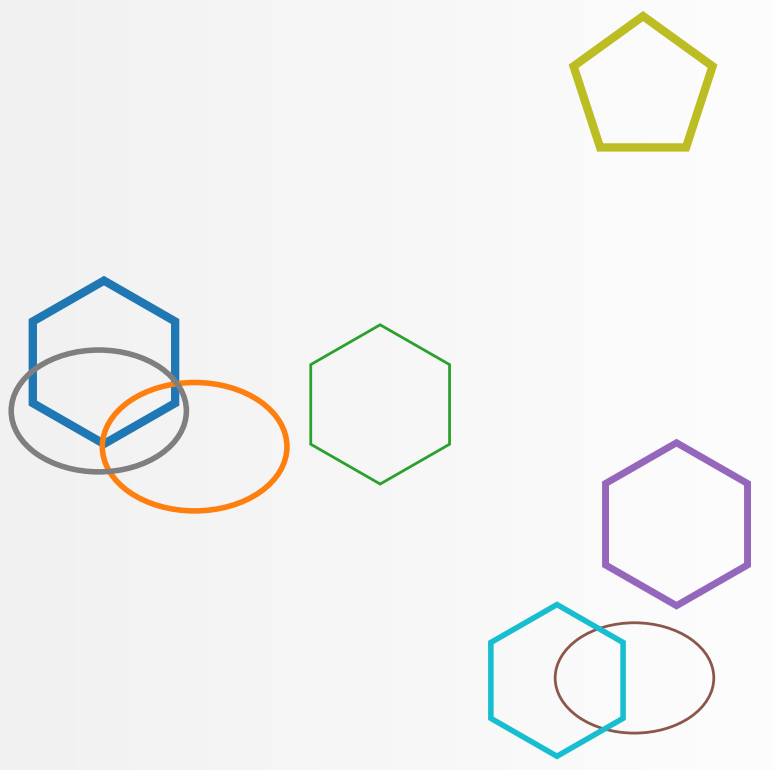[{"shape": "hexagon", "thickness": 3, "radius": 0.53, "center": [0.134, 0.529]}, {"shape": "oval", "thickness": 2, "radius": 0.6, "center": [0.251, 0.42]}, {"shape": "hexagon", "thickness": 1, "radius": 0.52, "center": [0.491, 0.475]}, {"shape": "hexagon", "thickness": 2.5, "radius": 0.53, "center": [0.873, 0.319]}, {"shape": "oval", "thickness": 1, "radius": 0.51, "center": [0.819, 0.12]}, {"shape": "oval", "thickness": 2, "radius": 0.57, "center": [0.127, 0.466]}, {"shape": "pentagon", "thickness": 3, "radius": 0.47, "center": [0.83, 0.885]}, {"shape": "hexagon", "thickness": 2, "radius": 0.49, "center": [0.719, 0.116]}]